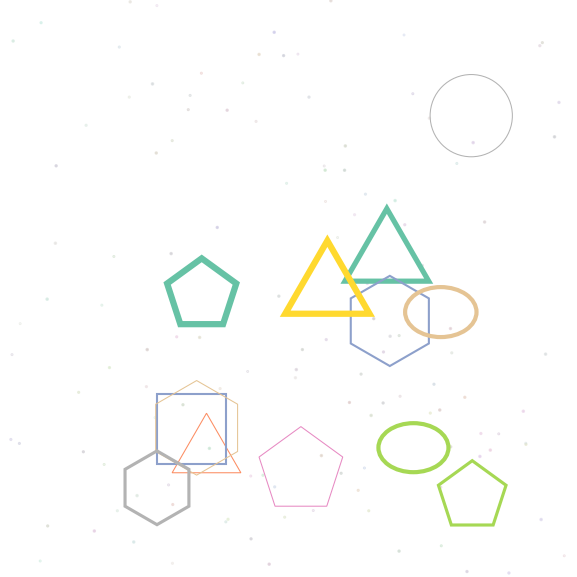[{"shape": "triangle", "thickness": 2.5, "radius": 0.42, "center": [0.67, 0.554]}, {"shape": "pentagon", "thickness": 3, "radius": 0.31, "center": [0.349, 0.489]}, {"shape": "triangle", "thickness": 0.5, "radius": 0.34, "center": [0.358, 0.215]}, {"shape": "hexagon", "thickness": 1, "radius": 0.39, "center": [0.675, 0.443]}, {"shape": "square", "thickness": 1, "radius": 0.3, "center": [0.332, 0.256]}, {"shape": "pentagon", "thickness": 0.5, "radius": 0.38, "center": [0.521, 0.184]}, {"shape": "pentagon", "thickness": 1.5, "radius": 0.31, "center": [0.818, 0.14]}, {"shape": "oval", "thickness": 2, "radius": 0.3, "center": [0.716, 0.224]}, {"shape": "triangle", "thickness": 3, "radius": 0.42, "center": [0.567, 0.498]}, {"shape": "oval", "thickness": 2, "radius": 0.31, "center": [0.763, 0.459]}, {"shape": "hexagon", "thickness": 0.5, "radius": 0.41, "center": [0.341, 0.258]}, {"shape": "hexagon", "thickness": 1.5, "radius": 0.32, "center": [0.272, 0.154]}, {"shape": "circle", "thickness": 0.5, "radius": 0.36, "center": [0.816, 0.799]}]